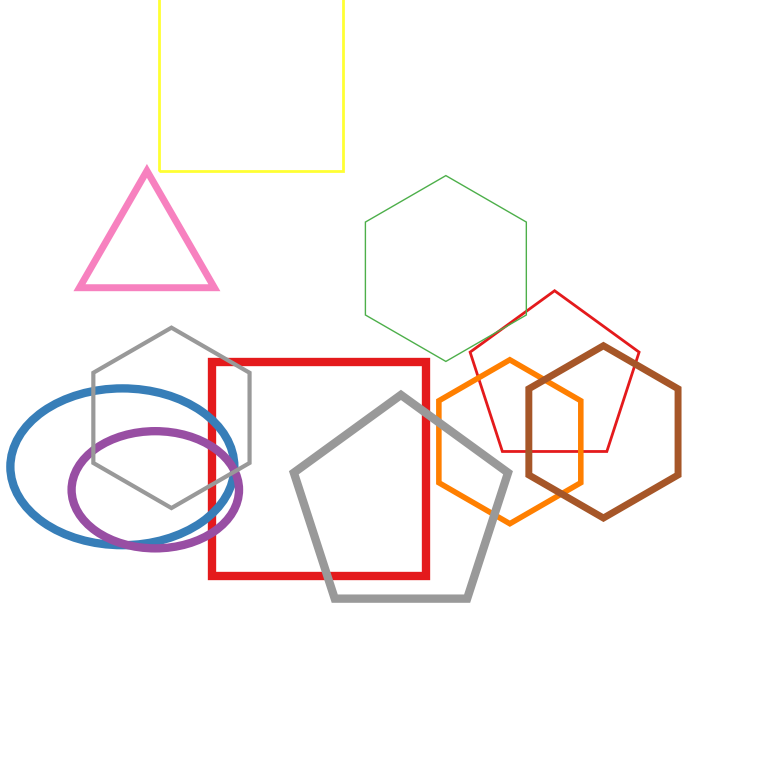[{"shape": "pentagon", "thickness": 1, "radius": 0.58, "center": [0.72, 0.507]}, {"shape": "square", "thickness": 3, "radius": 0.69, "center": [0.414, 0.39]}, {"shape": "oval", "thickness": 3, "radius": 0.73, "center": [0.159, 0.394]}, {"shape": "hexagon", "thickness": 0.5, "radius": 0.6, "center": [0.579, 0.651]}, {"shape": "oval", "thickness": 3, "radius": 0.54, "center": [0.202, 0.364]}, {"shape": "hexagon", "thickness": 2, "radius": 0.53, "center": [0.662, 0.426]}, {"shape": "square", "thickness": 1, "radius": 0.59, "center": [0.326, 0.897]}, {"shape": "hexagon", "thickness": 2.5, "radius": 0.56, "center": [0.784, 0.439]}, {"shape": "triangle", "thickness": 2.5, "radius": 0.51, "center": [0.191, 0.677]}, {"shape": "pentagon", "thickness": 3, "radius": 0.73, "center": [0.521, 0.341]}, {"shape": "hexagon", "thickness": 1.5, "radius": 0.59, "center": [0.223, 0.457]}]